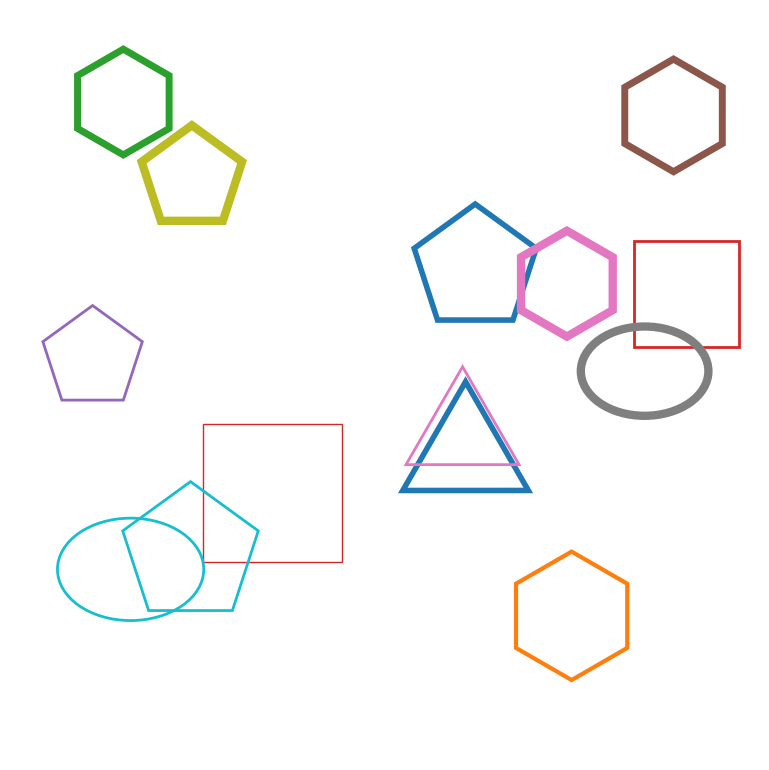[{"shape": "triangle", "thickness": 2, "radius": 0.47, "center": [0.605, 0.41]}, {"shape": "pentagon", "thickness": 2, "radius": 0.42, "center": [0.617, 0.652]}, {"shape": "hexagon", "thickness": 1.5, "radius": 0.42, "center": [0.742, 0.2]}, {"shape": "hexagon", "thickness": 2.5, "radius": 0.34, "center": [0.16, 0.867]}, {"shape": "square", "thickness": 0.5, "radius": 0.45, "center": [0.354, 0.36]}, {"shape": "square", "thickness": 1, "radius": 0.34, "center": [0.891, 0.618]}, {"shape": "pentagon", "thickness": 1, "radius": 0.34, "center": [0.12, 0.535]}, {"shape": "hexagon", "thickness": 2.5, "radius": 0.37, "center": [0.875, 0.85]}, {"shape": "triangle", "thickness": 1, "radius": 0.42, "center": [0.601, 0.439]}, {"shape": "hexagon", "thickness": 3, "radius": 0.34, "center": [0.736, 0.632]}, {"shape": "oval", "thickness": 3, "radius": 0.41, "center": [0.837, 0.518]}, {"shape": "pentagon", "thickness": 3, "radius": 0.34, "center": [0.249, 0.769]}, {"shape": "oval", "thickness": 1, "radius": 0.47, "center": [0.17, 0.261]}, {"shape": "pentagon", "thickness": 1, "radius": 0.46, "center": [0.247, 0.282]}]